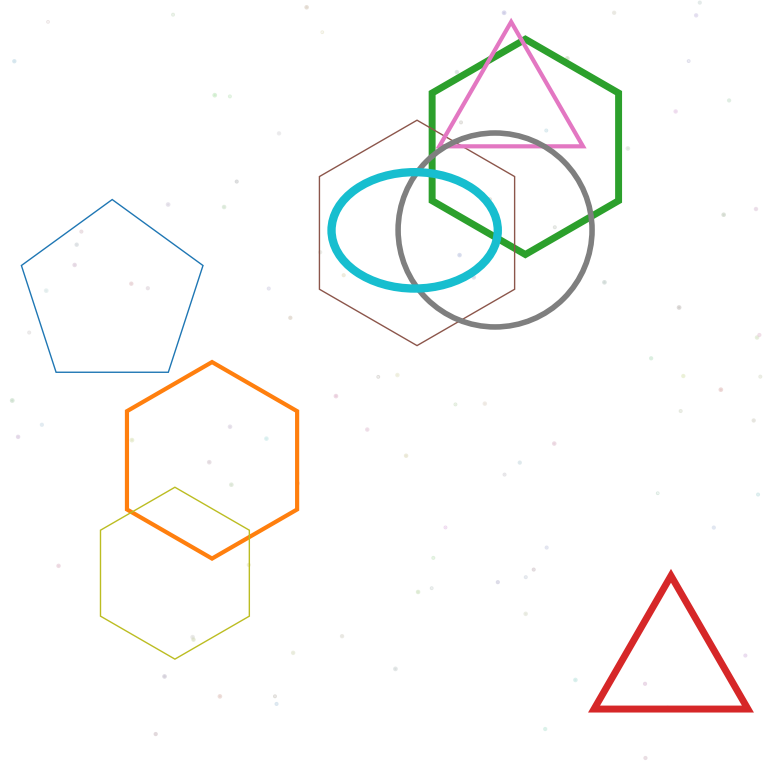[{"shape": "pentagon", "thickness": 0.5, "radius": 0.62, "center": [0.146, 0.617]}, {"shape": "hexagon", "thickness": 1.5, "radius": 0.64, "center": [0.275, 0.402]}, {"shape": "hexagon", "thickness": 2.5, "radius": 0.7, "center": [0.682, 0.809]}, {"shape": "triangle", "thickness": 2.5, "radius": 0.58, "center": [0.871, 0.137]}, {"shape": "hexagon", "thickness": 0.5, "radius": 0.73, "center": [0.542, 0.698]}, {"shape": "triangle", "thickness": 1.5, "radius": 0.54, "center": [0.664, 0.864]}, {"shape": "circle", "thickness": 2, "radius": 0.63, "center": [0.643, 0.701]}, {"shape": "hexagon", "thickness": 0.5, "radius": 0.56, "center": [0.227, 0.256]}, {"shape": "oval", "thickness": 3, "radius": 0.54, "center": [0.539, 0.701]}]